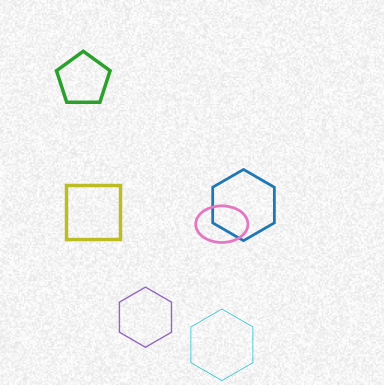[{"shape": "hexagon", "thickness": 2, "radius": 0.46, "center": [0.633, 0.467]}, {"shape": "pentagon", "thickness": 2.5, "radius": 0.37, "center": [0.216, 0.794]}, {"shape": "hexagon", "thickness": 1, "radius": 0.39, "center": [0.378, 0.176]}, {"shape": "oval", "thickness": 2, "radius": 0.34, "center": [0.576, 0.418]}, {"shape": "square", "thickness": 2.5, "radius": 0.35, "center": [0.241, 0.449]}, {"shape": "hexagon", "thickness": 0.5, "radius": 0.46, "center": [0.576, 0.104]}]